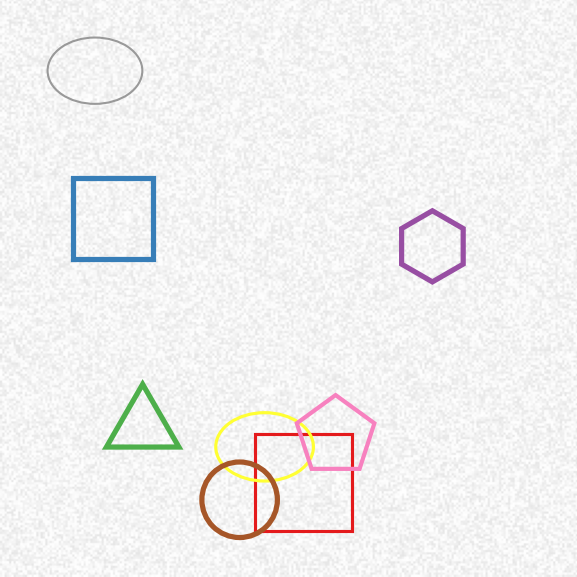[{"shape": "square", "thickness": 1.5, "radius": 0.42, "center": [0.526, 0.163]}, {"shape": "square", "thickness": 2.5, "radius": 0.35, "center": [0.196, 0.621]}, {"shape": "triangle", "thickness": 2.5, "radius": 0.36, "center": [0.247, 0.261]}, {"shape": "hexagon", "thickness": 2.5, "radius": 0.31, "center": [0.749, 0.573]}, {"shape": "oval", "thickness": 1.5, "radius": 0.42, "center": [0.458, 0.225]}, {"shape": "circle", "thickness": 2.5, "radius": 0.33, "center": [0.415, 0.134]}, {"shape": "pentagon", "thickness": 2, "radius": 0.35, "center": [0.581, 0.244]}, {"shape": "oval", "thickness": 1, "radius": 0.41, "center": [0.164, 0.877]}]